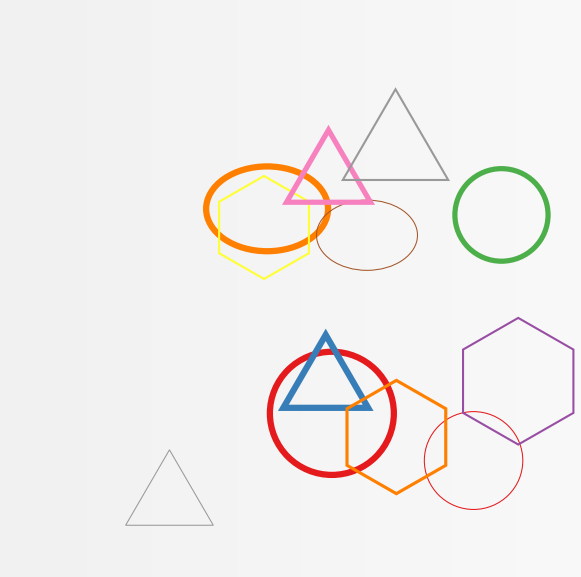[{"shape": "circle", "thickness": 0.5, "radius": 0.42, "center": [0.815, 0.202]}, {"shape": "circle", "thickness": 3, "radius": 0.53, "center": [0.571, 0.283]}, {"shape": "triangle", "thickness": 3, "radius": 0.42, "center": [0.56, 0.335]}, {"shape": "circle", "thickness": 2.5, "radius": 0.4, "center": [0.863, 0.627]}, {"shape": "hexagon", "thickness": 1, "radius": 0.55, "center": [0.892, 0.339]}, {"shape": "hexagon", "thickness": 1.5, "radius": 0.49, "center": [0.682, 0.242]}, {"shape": "oval", "thickness": 3, "radius": 0.52, "center": [0.46, 0.638]}, {"shape": "hexagon", "thickness": 1, "radius": 0.45, "center": [0.454, 0.605]}, {"shape": "oval", "thickness": 0.5, "radius": 0.43, "center": [0.631, 0.592]}, {"shape": "triangle", "thickness": 2.5, "radius": 0.42, "center": [0.565, 0.691]}, {"shape": "triangle", "thickness": 1, "radius": 0.52, "center": [0.68, 0.74]}, {"shape": "triangle", "thickness": 0.5, "radius": 0.44, "center": [0.292, 0.133]}]